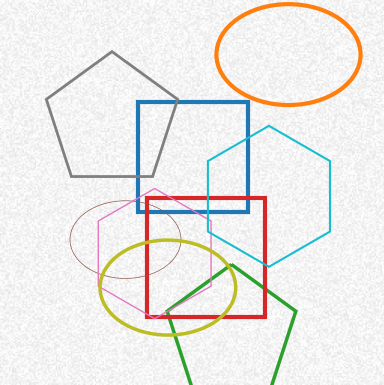[{"shape": "square", "thickness": 3, "radius": 0.72, "center": [0.501, 0.592]}, {"shape": "oval", "thickness": 3, "radius": 0.94, "center": [0.749, 0.858]}, {"shape": "pentagon", "thickness": 2.5, "radius": 0.88, "center": [0.601, 0.137]}, {"shape": "square", "thickness": 3, "radius": 0.77, "center": [0.536, 0.331]}, {"shape": "oval", "thickness": 0.5, "radius": 0.72, "center": [0.326, 0.378]}, {"shape": "hexagon", "thickness": 1, "radius": 0.85, "center": [0.402, 0.341]}, {"shape": "pentagon", "thickness": 2, "radius": 0.9, "center": [0.291, 0.687]}, {"shape": "oval", "thickness": 2.5, "radius": 0.88, "center": [0.436, 0.253]}, {"shape": "hexagon", "thickness": 1.5, "radius": 0.92, "center": [0.699, 0.49]}]